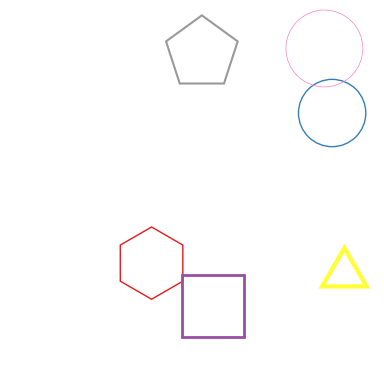[{"shape": "hexagon", "thickness": 1, "radius": 0.47, "center": [0.394, 0.317]}, {"shape": "circle", "thickness": 1, "radius": 0.44, "center": [0.863, 0.706]}, {"shape": "square", "thickness": 2, "radius": 0.4, "center": [0.553, 0.205]}, {"shape": "triangle", "thickness": 3, "radius": 0.33, "center": [0.894, 0.289]}, {"shape": "circle", "thickness": 0.5, "radius": 0.5, "center": [0.843, 0.874]}, {"shape": "pentagon", "thickness": 1.5, "radius": 0.49, "center": [0.524, 0.862]}]